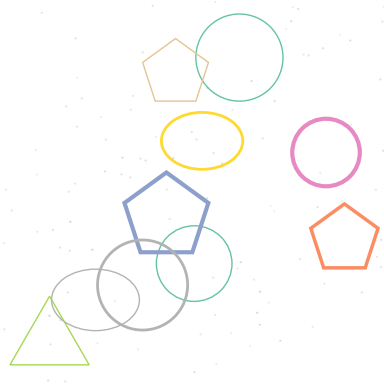[{"shape": "circle", "thickness": 1, "radius": 0.57, "center": [0.622, 0.85]}, {"shape": "circle", "thickness": 1, "radius": 0.49, "center": [0.504, 0.315]}, {"shape": "pentagon", "thickness": 2.5, "radius": 0.46, "center": [0.895, 0.379]}, {"shape": "pentagon", "thickness": 3, "radius": 0.57, "center": [0.432, 0.437]}, {"shape": "circle", "thickness": 3, "radius": 0.44, "center": [0.847, 0.604]}, {"shape": "triangle", "thickness": 1, "radius": 0.59, "center": [0.129, 0.112]}, {"shape": "oval", "thickness": 2, "radius": 0.53, "center": [0.525, 0.634]}, {"shape": "pentagon", "thickness": 1, "radius": 0.45, "center": [0.456, 0.81]}, {"shape": "circle", "thickness": 2, "radius": 0.58, "center": [0.37, 0.26]}, {"shape": "oval", "thickness": 1, "radius": 0.57, "center": [0.248, 0.221]}]